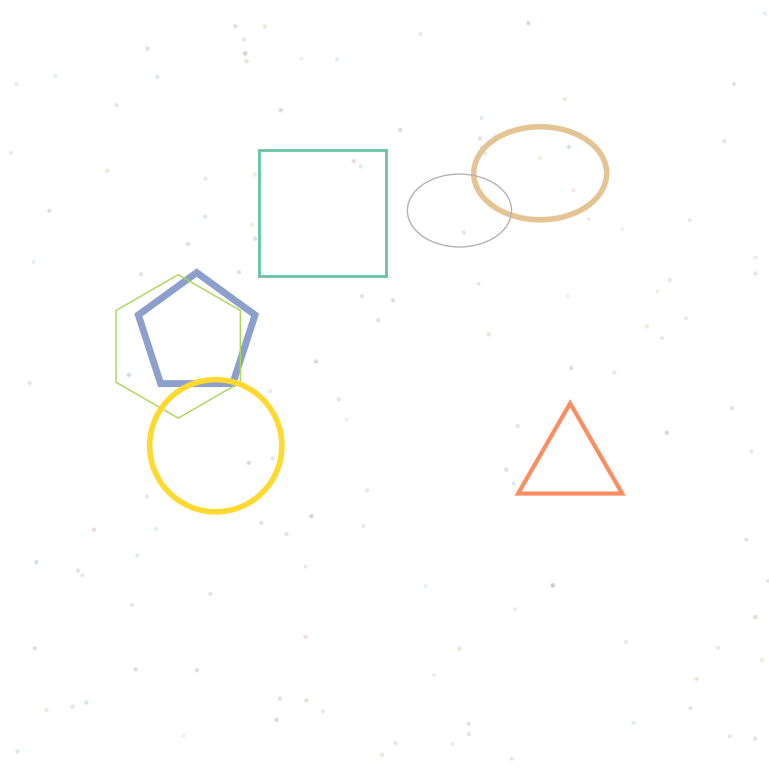[{"shape": "square", "thickness": 1, "radius": 0.41, "center": [0.419, 0.724]}, {"shape": "triangle", "thickness": 1.5, "radius": 0.39, "center": [0.74, 0.398]}, {"shape": "pentagon", "thickness": 2.5, "radius": 0.4, "center": [0.255, 0.566]}, {"shape": "hexagon", "thickness": 0.5, "radius": 0.47, "center": [0.231, 0.55]}, {"shape": "circle", "thickness": 2, "radius": 0.43, "center": [0.28, 0.421]}, {"shape": "oval", "thickness": 2, "radius": 0.43, "center": [0.702, 0.775]}, {"shape": "oval", "thickness": 0.5, "radius": 0.34, "center": [0.597, 0.727]}]